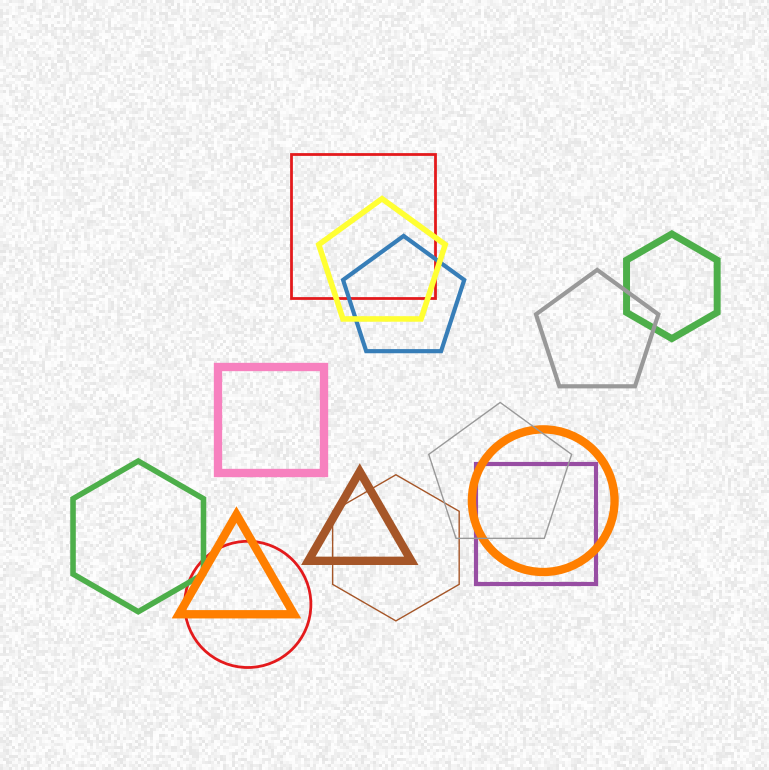[{"shape": "circle", "thickness": 1, "radius": 0.41, "center": [0.322, 0.215]}, {"shape": "square", "thickness": 1, "radius": 0.47, "center": [0.472, 0.707]}, {"shape": "pentagon", "thickness": 1.5, "radius": 0.41, "center": [0.524, 0.611]}, {"shape": "hexagon", "thickness": 2, "radius": 0.49, "center": [0.18, 0.303]}, {"shape": "hexagon", "thickness": 2.5, "radius": 0.34, "center": [0.873, 0.628]}, {"shape": "square", "thickness": 1.5, "radius": 0.39, "center": [0.696, 0.32]}, {"shape": "circle", "thickness": 3, "radius": 0.46, "center": [0.705, 0.35]}, {"shape": "triangle", "thickness": 3, "radius": 0.43, "center": [0.307, 0.245]}, {"shape": "pentagon", "thickness": 2, "radius": 0.43, "center": [0.496, 0.656]}, {"shape": "triangle", "thickness": 3, "radius": 0.39, "center": [0.467, 0.31]}, {"shape": "hexagon", "thickness": 0.5, "radius": 0.47, "center": [0.514, 0.289]}, {"shape": "square", "thickness": 3, "radius": 0.34, "center": [0.352, 0.455]}, {"shape": "pentagon", "thickness": 0.5, "radius": 0.49, "center": [0.65, 0.38]}, {"shape": "pentagon", "thickness": 1.5, "radius": 0.42, "center": [0.776, 0.566]}]